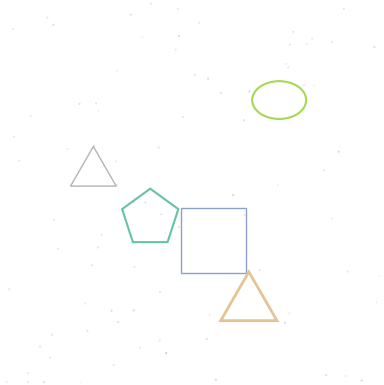[{"shape": "pentagon", "thickness": 1.5, "radius": 0.38, "center": [0.39, 0.433]}, {"shape": "square", "thickness": 1, "radius": 0.43, "center": [0.555, 0.375]}, {"shape": "oval", "thickness": 1.5, "radius": 0.35, "center": [0.725, 0.74]}, {"shape": "triangle", "thickness": 2, "radius": 0.42, "center": [0.646, 0.209]}, {"shape": "triangle", "thickness": 1, "radius": 0.34, "center": [0.243, 0.551]}]